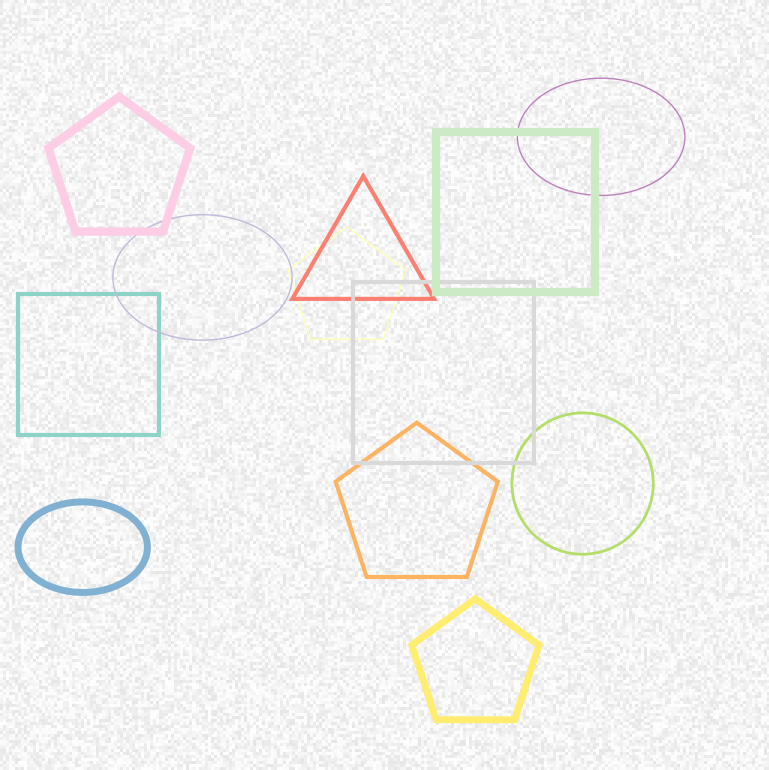[{"shape": "square", "thickness": 1.5, "radius": 0.46, "center": [0.115, 0.527]}, {"shape": "pentagon", "thickness": 0.5, "radius": 0.4, "center": [0.451, 0.625]}, {"shape": "oval", "thickness": 0.5, "radius": 0.58, "center": [0.263, 0.64]}, {"shape": "triangle", "thickness": 1.5, "radius": 0.53, "center": [0.472, 0.665]}, {"shape": "oval", "thickness": 2.5, "radius": 0.42, "center": [0.107, 0.289]}, {"shape": "pentagon", "thickness": 1.5, "radius": 0.55, "center": [0.541, 0.34]}, {"shape": "circle", "thickness": 1, "radius": 0.46, "center": [0.757, 0.372]}, {"shape": "pentagon", "thickness": 3, "radius": 0.48, "center": [0.155, 0.778]}, {"shape": "square", "thickness": 1.5, "radius": 0.59, "center": [0.576, 0.516]}, {"shape": "oval", "thickness": 0.5, "radius": 0.54, "center": [0.781, 0.822]}, {"shape": "square", "thickness": 3, "radius": 0.52, "center": [0.67, 0.725]}, {"shape": "pentagon", "thickness": 2.5, "radius": 0.43, "center": [0.617, 0.135]}]